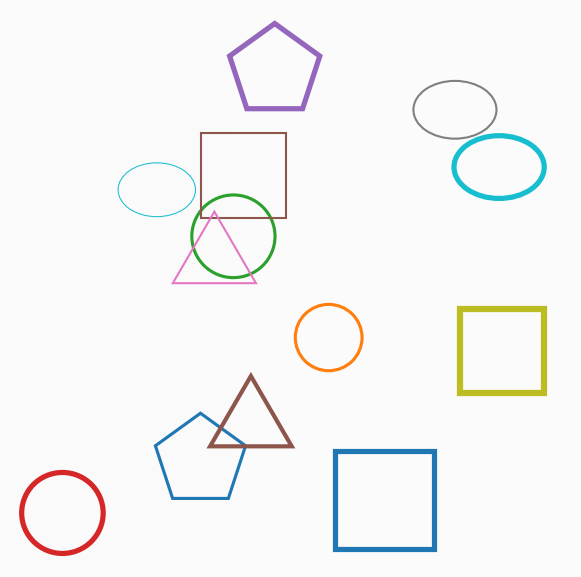[{"shape": "square", "thickness": 2.5, "radius": 0.43, "center": [0.662, 0.133]}, {"shape": "pentagon", "thickness": 1.5, "radius": 0.41, "center": [0.345, 0.202]}, {"shape": "circle", "thickness": 1.5, "radius": 0.29, "center": [0.565, 0.415]}, {"shape": "circle", "thickness": 1.5, "radius": 0.36, "center": [0.402, 0.59]}, {"shape": "circle", "thickness": 2.5, "radius": 0.35, "center": [0.107, 0.111]}, {"shape": "pentagon", "thickness": 2.5, "radius": 0.41, "center": [0.473, 0.877]}, {"shape": "square", "thickness": 1, "radius": 0.37, "center": [0.419, 0.695]}, {"shape": "triangle", "thickness": 2, "radius": 0.41, "center": [0.432, 0.267]}, {"shape": "triangle", "thickness": 1, "radius": 0.41, "center": [0.369, 0.55]}, {"shape": "oval", "thickness": 1, "radius": 0.36, "center": [0.783, 0.809]}, {"shape": "square", "thickness": 3, "radius": 0.36, "center": [0.864, 0.391]}, {"shape": "oval", "thickness": 0.5, "radius": 0.33, "center": [0.27, 0.671]}, {"shape": "oval", "thickness": 2.5, "radius": 0.39, "center": [0.859, 0.71]}]